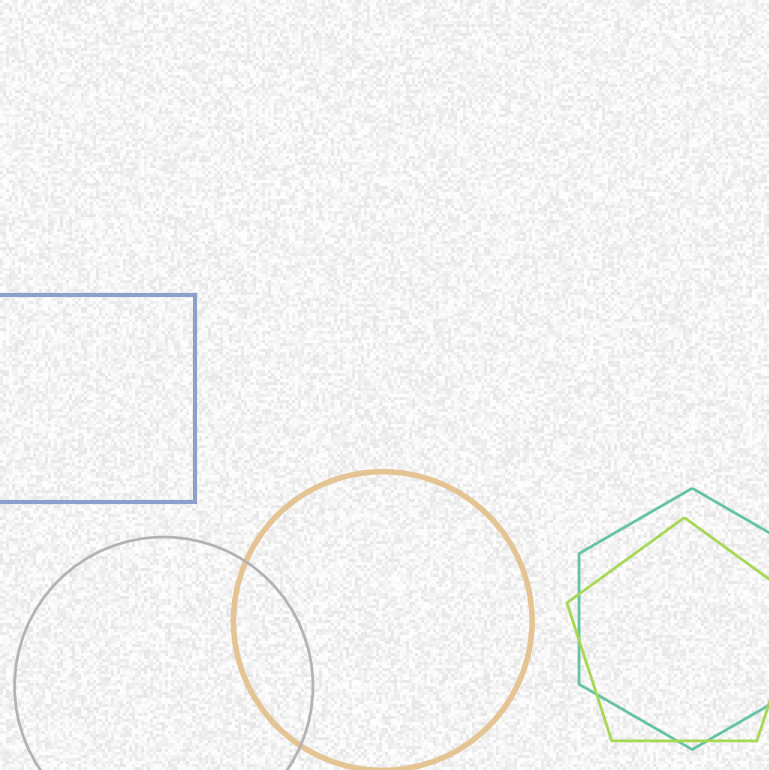[{"shape": "hexagon", "thickness": 1, "radius": 0.85, "center": [0.899, 0.196]}, {"shape": "square", "thickness": 1.5, "radius": 0.67, "center": [0.118, 0.482]}, {"shape": "pentagon", "thickness": 1, "radius": 0.8, "center": [0.889, 0.168]}, {"shape": "circle", "thickness": 2, "radius": 0.97, "center": [0.497, 0.193]}, {"shape": "circle", "thickness": 1, "radius": 0.97, "center": [0.213, 0.109]}]